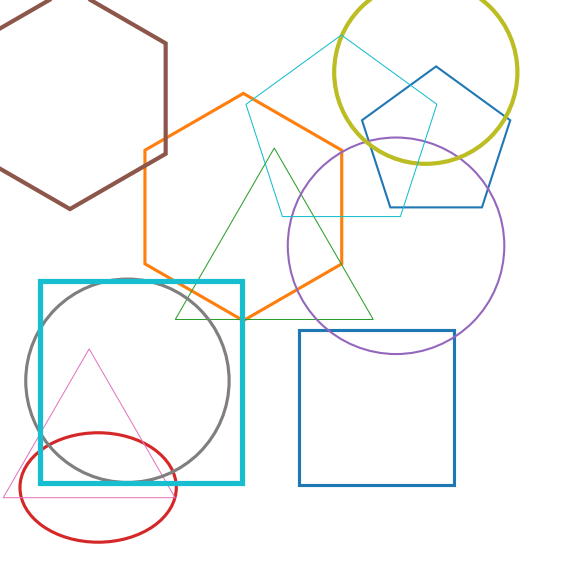[{"shape": "square", "thickness": 1.5, "radius": 0.67, "center": [0.652, 0.293]}, {"shape": "pentagon", "thickness": 1, "radius": 0.67, "center": [0.755, 0.749]}, {"shape": "hexagon", "thickness": 1.5, "radius": 0.98, "center": [0.421, 0.641]}, {"shape": "triangle", "thickness": 0.5, "radius": 0.99, "center": [0.475, 0.545]}, {"shape": "oval", "thickness": 1.5, "radius": 0.68, "center": [0.17, 0.155]}, {"shape": "circle", "thickness": 1, "radius": 0.94, "center": [0.686, 0.574]}, {"shape": "hexagon", "thickness": 2, "radius": 0.96, "center": [0.121, 0.828]}, {"shape": "triangle", "thickness": 0.5, "radius": 0.86, "center": [0.154, 0.223]}, {"shape": "circle", "thickness": 1.5, "radius": 0.88, "center": [0.221, 0.34]}, {"shape": "circle", "thickness": 2, "radius": 0.79, "center": [0.737, 0.874]}, {"shape": "square", "thickness": 2.5, "radius": 0.87, "center": [0.244, 0.338]}, {"shape": "pentagon", "thickness": 0.5, "radius": 0.87, "center": [0.591, 0.765]}]